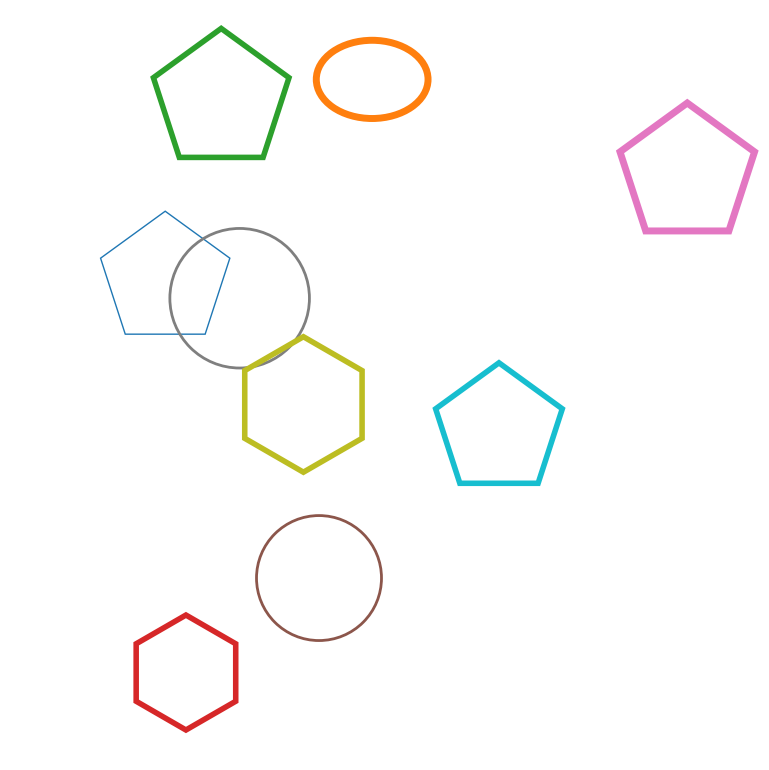[{"shape": "pentagon", "thickness": 0.5, "radius": 0.44, "center": [0.215, 0.637]}, {"shape": "oval", "thickness": 2.5, "radius": 0.36, "center": [0.483, 0.897]}, {"shape": "pentagon", "thickness": 2, "radius": 0.46, "center": [0.287, 0.87]}, {"shape": "hexagon", "thickness": 2, "radius": 0.37, "center": [0.241, 0.127]}, {"shape": "circle", "thickness": 1, "radius": 0.41, "center": [0.414, 0.249]}, {"shape": "pentagon", "thickness": 2.5, "radius": 0.46, "center": [0.893, 0.774]}, {"shape": "circle", "thickness": 1, "radius": 0.45, "center": [0.311, 0.613]}, {"shape": "hexagon", "thickness": 2, "radius": 0.44, "center": [0.394, 0.475]}, {"shape": "pentagon", "thickness": 2, "radius": 0.43, "center": [0.648, 0.442]}]